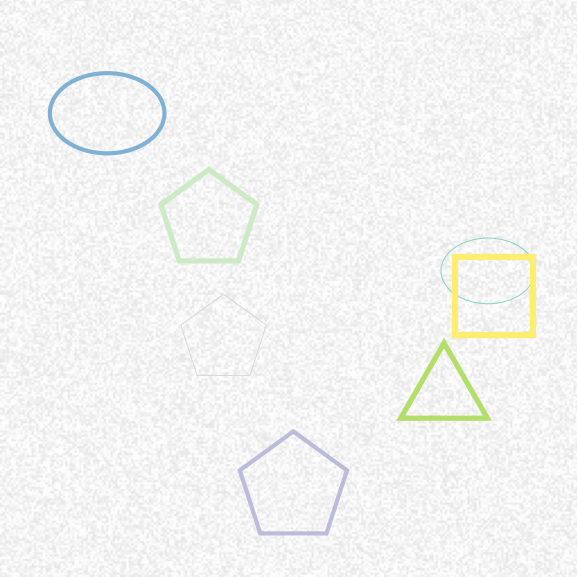[{"shape": "oval", "thickness": 0.5, "radius": 0.41, "center": [0.845, 0.53]}, {"shape": "pentagon", "thickness": 2, "radius": 0.49, "center": [0.508, 0.154]}, {"shape": "oval", "thickness": 2, "radius": 0.5, "center": [0.186, 0.803]}, {"shape": "triangle", "thickness": 2.5, "radius": 0.43, "center": [0.769, 0.318]}, {"shape": "pentagon", "thickness": 0.5, "radius": 0.39, "center": [0.387, 0.412]}, {"shape": "pentagon", "thickness": 2.5, "radius": 0.44, "center": [0.362, 0.618]}, {"shape": "square", "thickness": 3, "radius": 0.34, "center": [0.855, 0.487]}]